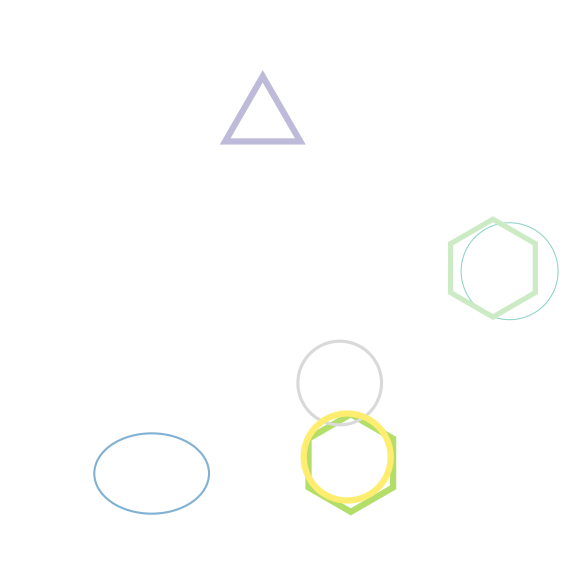[{"shape": "circle", "thickness": 0.5, "radius": 0.42, "center": [0.882, 0.529]}, {"shape": "triangle", "thickness": 3, "radius": 0.38, "center": [0.455, 0.792]}, {"shape": "oval", "thickness": 1, "radius": 0.5, "center": [0.263, 0.179]}, {"shape": "hexagon", "thickness": 3, "radius": 0.42, "center": [0.607, 0.197]}, {"shape": "circle", "thickness": 1.5, "radius": 0.36, "center": [0.588, 0.336]}, {"shape": "hexagon", "thickness": 2.5, "radius": 0.42, "center": [0.854, 0.535]}, {"shape": "circle", "thickness": 3, "radius": 0.38, "center": [0.601, 0.208]}]